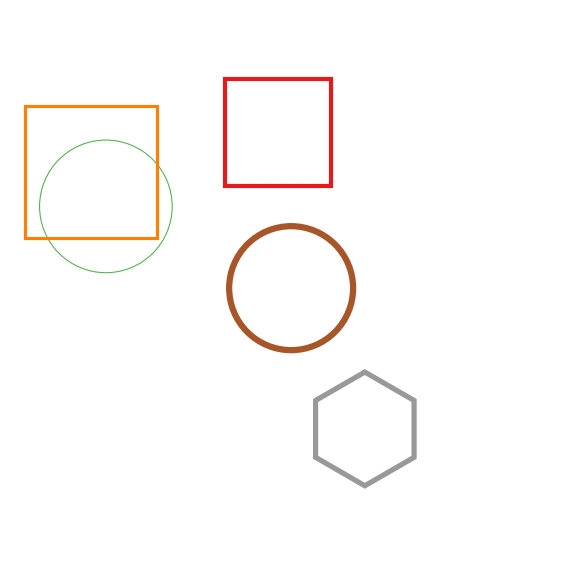[{"shape": "square", "thickness": 2, "radius": 0.46, "center": [0.481, 0.77]}, {"shape": "circle", "thickness": 0.5, "radius": 0.57, "center": [0.183, 0.642]}, {"shape": "square", "thickness": 1.5, "radius": 0.57, "center": [0.158, 0.702]}, {"shape": "circle", "thickness": 3, "radius": 0.54, "center": [0.504, 0.5]}, {"shape": "hexagon", "thickness": 2.5, "radius": 0.49, "center": [0.632, 0.256]}]